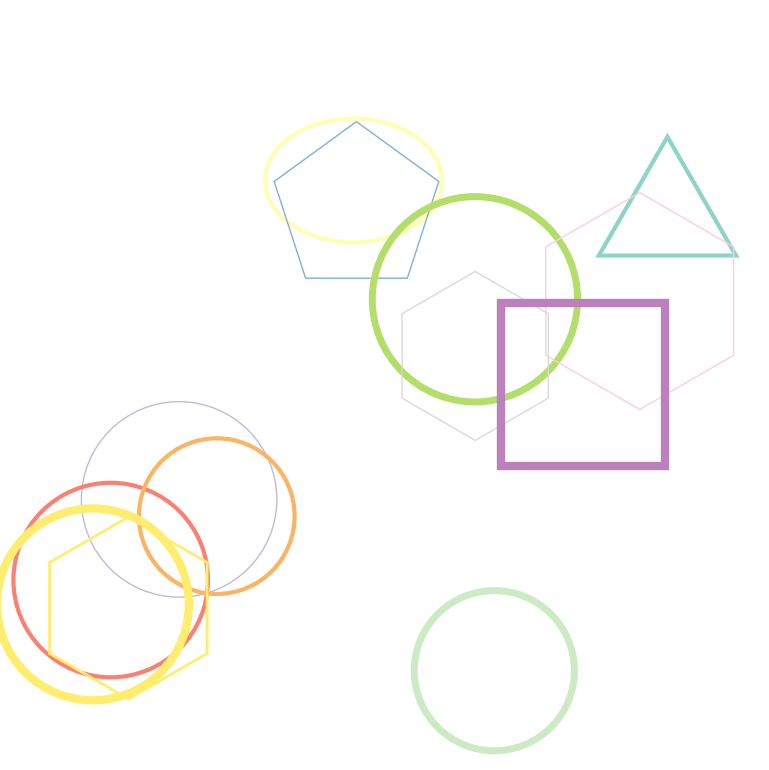[{"shape": "triangle", "thickness": 1.5, "radius": 0.51, "center": [0.867, 0.72]}, {"shape": "oval", "thickness": 1.5, "radius": 0.57, "center": [0.459, 0.766]}, {"shape": "circle", "thickness": 0.5, "radius": 0.63, "center": [0.233, 0.351]}, {"shape": "circle", "thickness": 1.5, "radius": 0.63, "center": [0.144, 0.247]}, {"shape": "pentagon", "thickness": 0.5, "radius": 0.56, "center": [0.463, 0.73]}, {"shape": "circle", "thickness": 1.5, "radius": 0.51, "center": [0.281, 0.33]}, {"shape": "circle", "thickness": 2.5, "radius": 0.67, "center": [0.617, 0.611]}, {"shape": "hexagon", "thickness": 0.5, "radius": 0.7, "center": [0.831, 0.609]}, {"shape": "hexagon", "thickness": 0.5, "radius": 0.55, "center": [0.617, 0.538]}, {"shape": "square", "thickness": 3, "radius": 0.53, "center": [0.757, 0.501]}, {"shape": "circle", "thickness": 2.5, "radius": 0.52, "center": [0.642, 0.129]}, {"shape": "hexagon", "thickness": 1, "radius": 0.59, "center": [0.167, 0.21]}, {"shape": "circle", "thickness": 3, "radius": 0.62, "center": [0.121, 0.215]}]